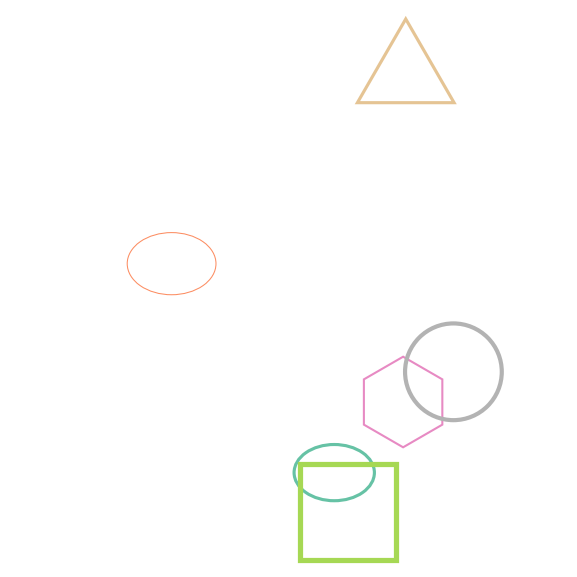[{"shape": "oval", "thickness": 1.5, "radius": 0.35, "center": [0.579, 0.181]}, {"shape": "oval", "thickness": 0.5, "radius": 0.38, "center": [0.297, 0.543]}, {"shape": "hexagon", "thickness": 1, "radius": 0.39, "center": [0.698, 0.303]}, {"shape": "square", "thickness": 2.5, "radius": 0.41, "center": [0.603, 0.113]}, {"shape": "triangle", "thickness": 1.5, "radius": 0.48, "center": [0.703, 0.87]}, {"shape": "circle", "thickness": 2, "radius": 0.42, "center": [0.785, 0.355]}]